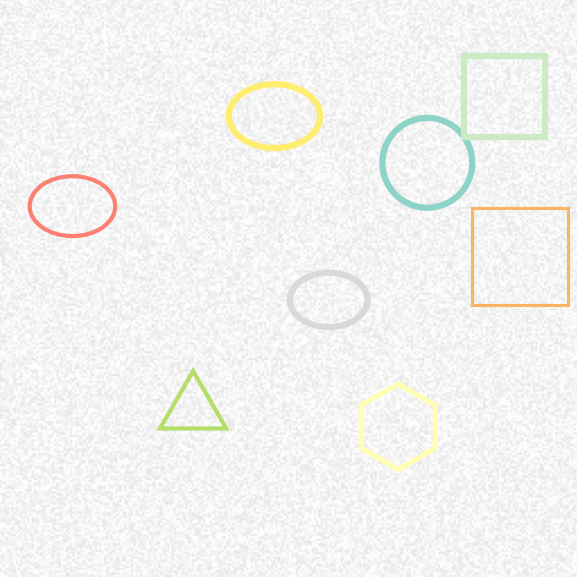[{"shape": "circle", "thickness": 3, "radius": 0.39, "center": [0.74, 0.717]}, {"shape": "hexagon", "thickness": 2.5, "radius": 0.37, "center": [0.69, 0.26]}, {"shape": "oval", "thickness": 2, "radius": 0.37, "center": [0.125, 0.642]}, {"shape": "square", "thickness": 1.5, "radius": 0.42, "center": [0.9, 0.555]}, {"shape": "triangle", "thickness": 2, "radius": 0.33, "center": [0.334, 0.29]}, {"shape": "oval", "thickness": 3, "radius": 0.34, "center": [0.569, 0.48]}, {"shape": "square", "thickness": 3, "radius": 0.35, "center": [0.873, 0.831]}, {"shape": "oval", "thickness": 3, "radius": 0.4, "center": [0.475, 0.798]}]